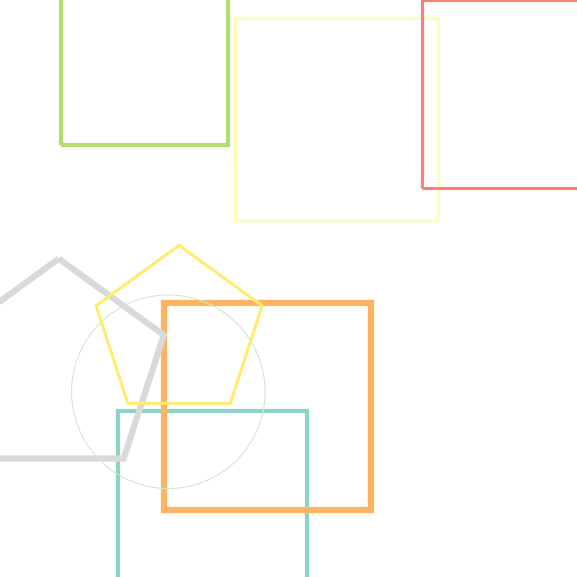[{"shape": "square", "thickness": 2, "radius": 0.82, "center": [0.368, 0.124]}, {"shape": "square", "thickness": 1.5, "radius": 0.88, "center": [0.582, 0.793]}, {"shape": "square", "thickness": 1.5, "radius": 0.81, "center": [0.894, 0.837]}, {"shape": "square", "thickness": 3, "radius": 0.89, "center": [0.463, 0.295]}, {"shape": "square", "thickness": 2, "radius": 0.72, "center": [0.25, 0.893]}, {"shape": "pentagon", "thickness": 3, "radius": 0.96, "center": [0.102, 0.36]}, {"shape": "circle", "thickness": 0.5, "radius": 0.84, "center": [0.291, 0.321]}, {"shape": "pentagon", "thickness": 1.5, "radius": 0.76, "center": [0.31, 0.423]}]